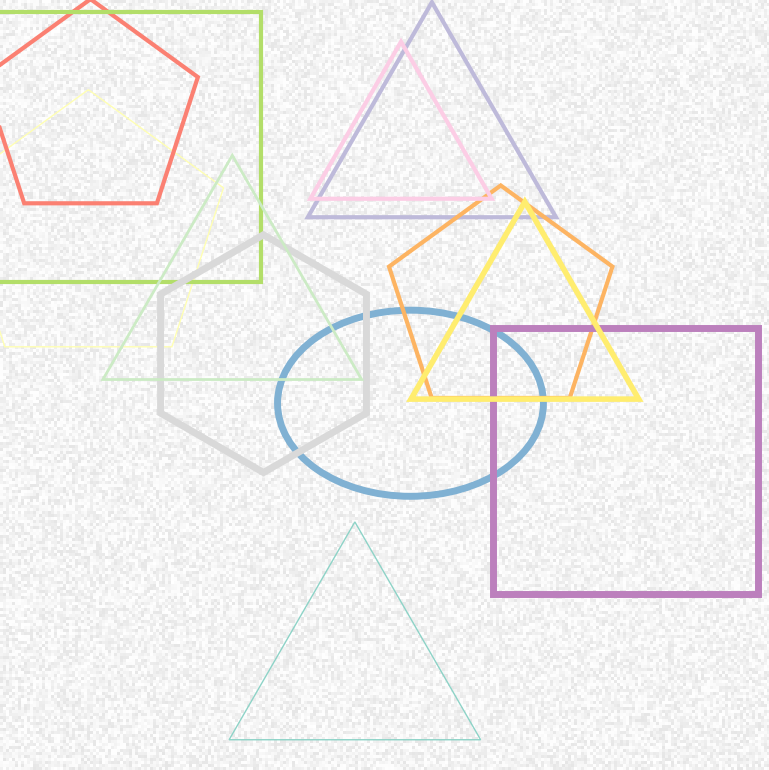[{"shape": "triangle", "thickness": 0.5, "radius": 0.94, "center": [0.461, 0.134]}, {"shape": "pentagon", "thickness": 0.5, "radius": 0.92, "center": [0.115, 0.699]}, {"shape": "triangle", "thickness": 1.5, "radius": 0.93, "center": [0.561, 0.811]}, {"shape": "pentagon", "thickness": 1.5, "radius": 0.73, "center": [0.118, 0.855]}, {"shape": "oval", "thickness": 2.5, "radius": 0.86, "center": [0.533, 0.476]}, {"shape": "pentagon", "thickness": 1.5, "radius": 0.76, "center": [0.65, 0.607]}, {"shape": "square", "thickness": 1.5, "radius": 0.88, "center": [0.163, 0.809]}, {"shape": "triangle", "thickness": 1.5, "radius": 0.68, "center": [0.521, 0.81]}, {"shape": "hexagon", "thickness": 2.5, "radius": 0.77, "center": [0.342, 0.541]}, {"shape": "square", "thickness": 2.5, "radius": 0.86, "center": [0.812, 0.401]}, {"shape": "triangle", "thickness": 1, "radius": 0.97, "center": [0.302, 0.604]}, {"shape": "triangle", "thickness": 2, "radius": 0.85, "center": [0.682, 0.567]}]